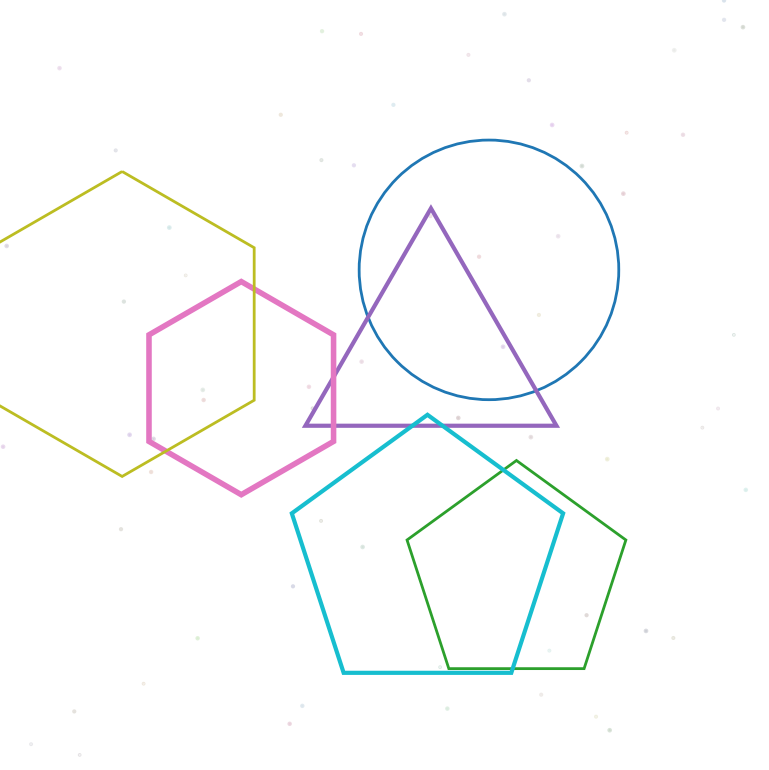[{"shape": "circle", "thickness": 1, "radius": 0.84, "center": [0.635, 0.65]}, {"shape": "pentagon", "thickness": 1, "radius": 0.75, "center": [0.671, 0.253]}, {"shape": "triangle", "thickness": 1.5, "radius": 0.94, "center": [0.56, 0.541]}, {"shape": "hexagon", "thickness": 2, "radius": 0.69, "center": [0.313, 0.496]}, {"shape": "hexagon", "thickness": 1, "radius": 0.99, "center": [0.159, 0.579]}, {"shape": "pentagon", "thickness": 1.5, "radius": 0.93, "center": [0.555, 0.276]}]